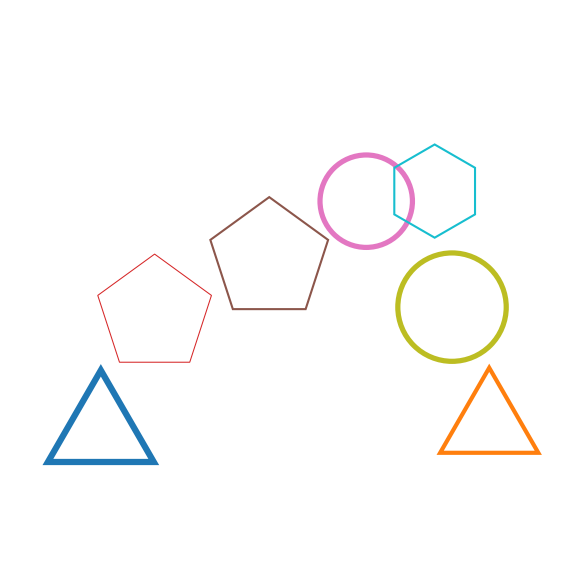[{"shape": "triangle", "thickness": 3, "radius": 0.53, "center": [0.175, 0.252]}, {"shape": "triangle", "thickness": 2, "radius": 0.49, "center": [0.847, 0.264]}, {"shape": "pentagon", "thickness": 0.5, "radius": 0.52, "center": [0.268, 0.456]}, {"shape": "pentagon", "thickness": 1, "radius": 0.54, "center": [0.466, 0.551]}, {"shape": "circle", "thickness": 2.5, "radius": 0.4, "center": [0.634, 0.651]}, {"shape": "circle", "thickness": 2.5, "radius": 0.47, "center": [0.783, 0.467]}, {"shape": "hexagon", "thickness": 1, "radius": 0.4, "center": [0.753, 0.668]}]